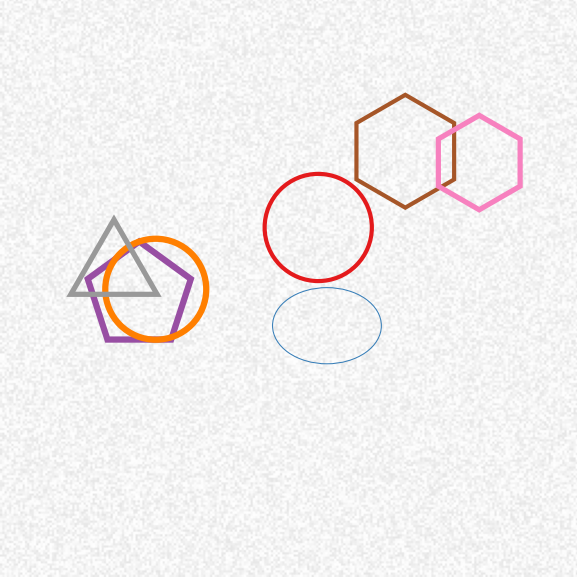[{"shape": "circle", "thickness": 2, "radius": 0.46, "center": [0.551, 0.605]}, {"shape": "oval", "thickness": 0.5, "radius": 0.47, "center": [0.566, 0.435]}, {"shape": "pentagon", "thickness": 3, "radius": 0.47, "center": [0.241, 0.487]}, {"shape": "circle", "thickness": 3, "radius": 0.44, "center": [0.27, 0.498]}, {"shape": "hexagon", "thickness": 2, "radius": 0.49, "center": [0.702, 0.737]}, {"shape": "hexagon", "thickness": 2.5, "radius": 0.41, "center": [0.83, 0.718]}, {"shape": "triangle", "thickness": 2.5, "radius": 0.43, "center": [0.197, 0.533]}]